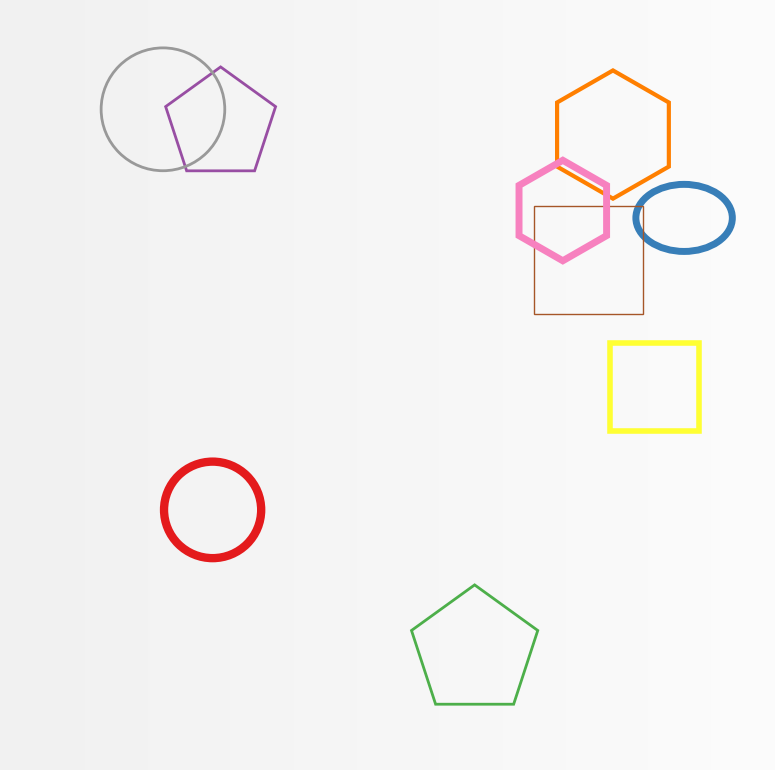[{"shape": "circle", "thickness": 3, "radius": 0.31, "center": [0.274, 0.338]}, {"shape": "oval", "thickness": 2.5, "radius": 0.31, "center": [0.883, 0.717]}, {"shape": "pentagon", "thickness": 1, "radius": 0.43, "center": [0.612, 0.155]}, {"shape": "pentagon", "thickness": 1, "radius": 0.37, "center": [0.285, 0.838]}, {"shape": "hexagon", "thickness": 1.5, "radius": 0.42, "center": [0.791, 0.825]}, {"shape": "square", "thickness": 2, "radius": 0.29, "center": [0.845, 0.497]}, {"shape": "square", "thickness": 0.5, "radius": 0.35, "center": [0.76, 0.662]}, {"shape": "hexagon", "thickness": 2.5, "radius": 0.33, "center": [0.726, 0.727]}, {"shape": "circle", "thickness": 1, "radius": 0.4, "center": [0.21, 0.858]}]